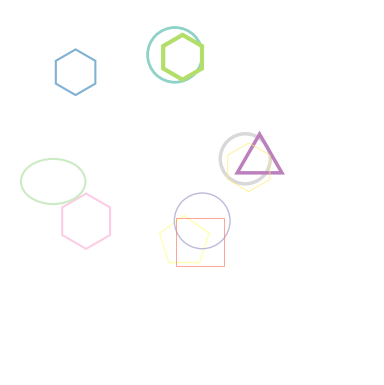[{"shape": "circle", "thickness": 2, "radius": 0.36, "center": [0.454, 0.857]}, {"shape": "pentagon", "thickness": 1, "radius": 0.34, "center": [0.479, 0.373]}, {"shape": "circle", "thickness": 1, "radius": 0.36, "center": [0.525, 0.426]}, {"shape": "square", "thickness": 0.5, "radius": 0.31, "center": [0.52, 0.371]}, {"shape": "hexagon", "thickness": 1.5, "radius": 0.3, "center": [0.196, 0.812]}, {"shape": "hexagon", "thickness": 3, "radius": 0.29, "center": [0.474, 0.851]}, {"shape": "hexagon", "thickness": 1.5, "radius": 0.36, "center": [0.224, 0.425]}, {"shape": "circle", "thickness": 2.5, "radius": 0.32, "center": [0.637, 0.588]}, {"shape": "triangle", "thickness": 2.5, "radius": 0.34, "center": [0.674, 0.585]}, {"shape": "oval", "thickness": 1.5, "radius": 0.42, "center": [0.138, 0.529]}, {"shape": "hexagon", "thickness": 0.5, "radius": 0.32, "center": [0.646, 0.565]}]